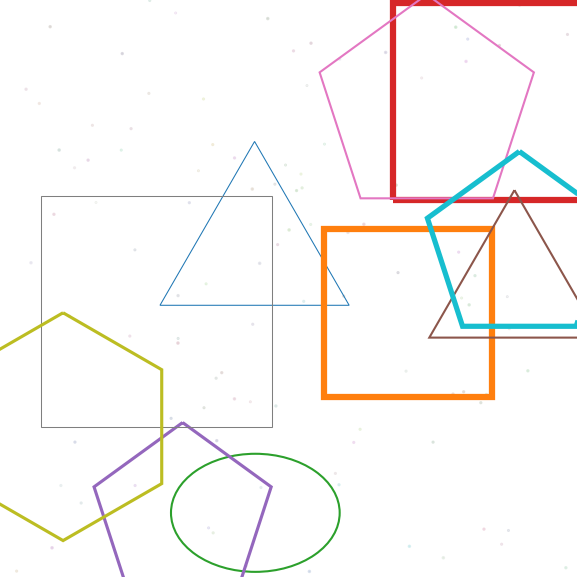[{"shape": "triangle", "thickness": 0.5, "radius": 0.95, "center": [0.441, 0.565]}, {"shape": "square", "thickness": 3, "radius": 0.73, "center": [0.706, 0.458]}, {"shape": "oval", "thickness": 1, "radius": 0.73, "center": [0.442, 0.111]}, {"shape": "square", "thickness": 3, "radius": 0.85, "center": [0.85, 0.824]}, {"shape": "pentagon", "thickness": 1.5, "radius": 0.81, "center": [0.316, 0.106]}, {"shape": "triangle", "thickness": 1, "radius": 0.85, "center": [0.891, 0.5]}, {"shape": "pentagon", "thickness": 1, "radius": 0.98, "center": [0.739, 0.814]}, {"shape": "square", "thickness": 0.5, "radius": 1.0, "center": [0.271, 0.46]}, {"shape": "hexagon", "thickness": 1.5, "radius": 0.99, "center": [0.109, 0.26]}, {"shape": "pentagon", "thickness": 2.5, "radius": 0.84, "center": [0.899, 0.57]}]